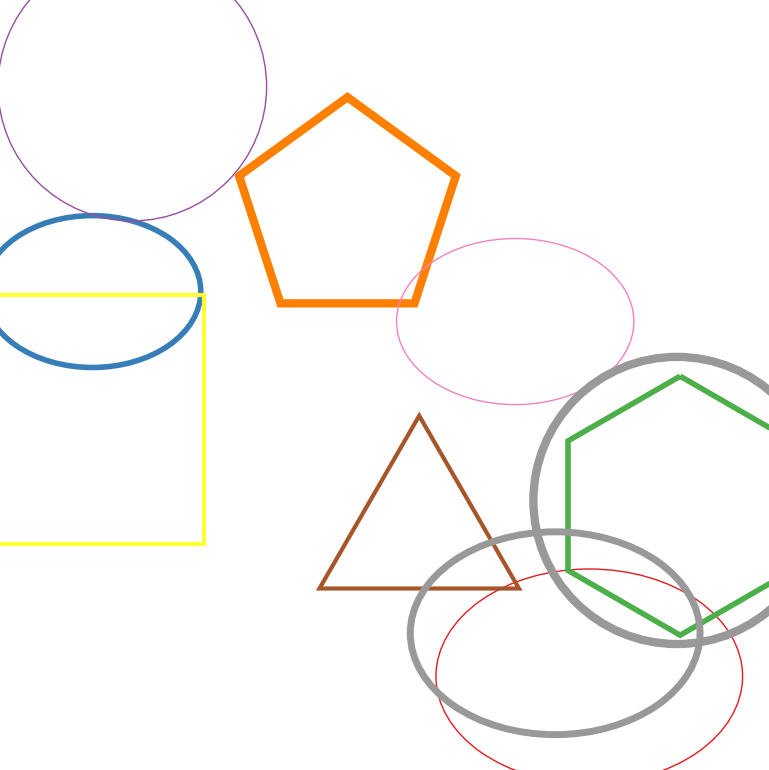[{"shape": "oval", "thickness": 0.5, "radius": 1.0, "center": [0.765, 0.122]}, {"shape": "oval", "thickness": 2, "radius": 0.7, "center": [0.12, 0.621]}, {"shape": "hexagon", "thickness": 2, "radius": 0.84, "center": [0.883, 0.343]}, {"shape": "circle", "thickness": 0.5, "radius": 0.87, "center": [0.172, 0.888]}, {"shape": "pentagon", "thickness": 3, "radius": 0.74, "center": [0.451, 0.726]}, {"shape": "square", "thickness": 1.5, "radius": 0.81, "center": [0.102, 0.456]}, {"shape": "triangle", "thickness": 1.5, "radius": 0.75, "center": [0.544, 0.31]}, {"shape": "oval", "thickness": 0.5, "radius": 0.77, "center": [0.669, 0.582]}, {"shape": "circle", "thickness": 3, "radius": 0.93, "center": [0.879, 0.35]}, {"shape": "oval", "thickness": 2.5, "radius": 0.94, "center": [0.721, 0.178]}]